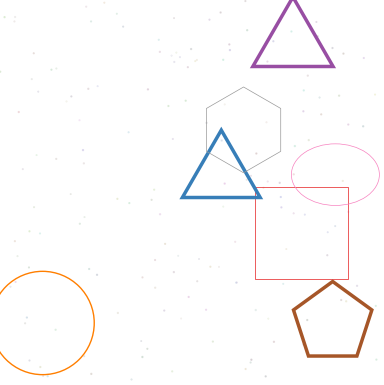[{"shape": "square", "thickness": 0.5, "radius": 0.6, "center": [0.783, 0.394]}, {"shape": "triangle", "thickness": 2.5, "radius": 0.58, "center": [0.575, 0.545]}, {"shape": "triangle", "thickness": 2.5, "radius": 0.6, "center": [0.761, 0.887]}, {"shape": "circle", "thickness": 1, "radius": 0.67, "center": [0.111, 0.161]}, {"shape": "pentagon", "thickness": 2.5, "radius": 0.53, "center": [0.864, 0.162]}, {"shape": "oval", "thickness": 0.5, "radius": 0.57, "center": [0.871, 0.546]}, {"shape": "hexagon", "thickness": 0.5, "radius": 0.56, "center": [0.633, 0.663]}]